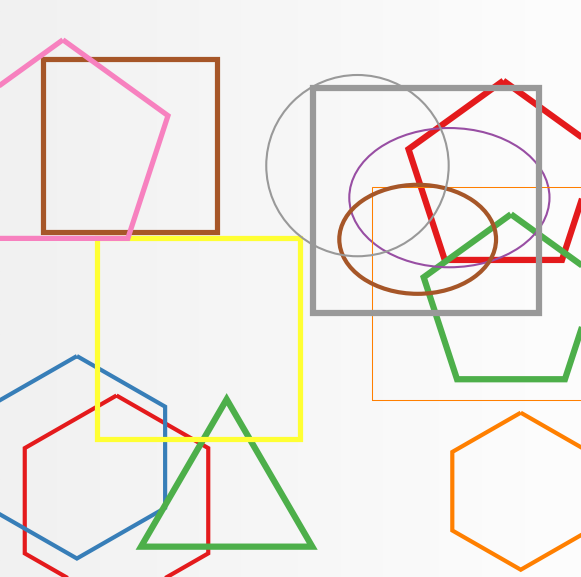[{"shape": "hexagon", "thickness": 2, "radius": 0.91, "center": [0.2, 0.132]}, {"shape": "pentagon", "thickness": 3, "radius": 0.86, "center": [0.866, 0.688]}, {"shape": "hexagon", "thickness": 2, "radius": 0.88, "center": [0.132, 0.207]}, {"shape": "pentagon", "thickness": 3, "radius": 0.79, "center": [0.879, 0.47]}, {"shape": "triangle", "thickness": 3, "radius": 0.85, "center": [0.39, 0.138]}, {"shape": "oval", "thickness": 1, "radius": 0.86, "center": [0.773, 0.657]}, {"shape": "hexagon", "thickness": 2, "radius": 0.68, "center": [0.896, 0.149]}, {"shape": "square", "thickness": 0.5, "radius": 0.92, "center": [0.825, 0.491]}, {"shape": "square", "thickness": 2.5, "radius": 0.87, "center": [0.341, 0.413]}, {"shape": "square", "thickness": 2.5, "radius": 0.75, "center": [0.223, 0.747]}, {"shape": "oval", "thickness": 2, "radius": 0.67, "center": [0.719, 0.585]}, {"shape": "pentagon", "thickness": 2.5, "radius": 0.95, "center": [0.108, 0.74]}, {"shape": "square", "thickness": 3, "radius": 0.97, "center": [0.733, 0.652]}, {"shape": "circle", "thickness": 1, "radius": 0.78, "center": [0.615, 0.712]}]